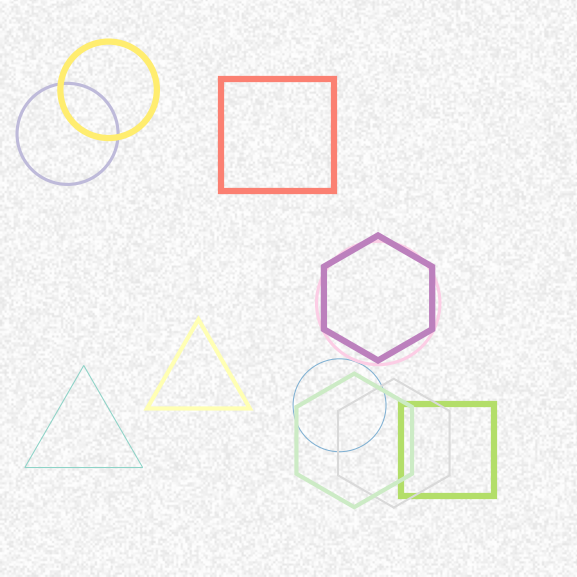[{"shape": "triangle", "thickness": 0.5, "radius": 0.59, "center": [0.145, 0.248]}, {"shape": "triangle", "thickness": 2, "radius": 0.51, "center": [0.344, 0.343]}, {"shape": "circle", "thickness": 1.5, "radius": 0.44, "center": [0.117, 0.767]}, {"shape": "square", "thickness": 3, "radius": 0.49, "center": [0.48, 0.766]}, {"shape": "circle", "thickness": 0.5, "radius": 0.4, "center": [0.588, 0.297]}, {"shape": "square", "thickness": 3, "radius": 0.4, "center": [0.775, 0.22]}, {"shape": "circle", "thickness": 1.5, "radius": 0.53, "center": [0.655, 0.475]}, {"shape": "hexagon", "thickness": 1, "radius": 0.56, "center": [0.682, 0.232]}, {"shape": "hexagon", "thickness": 3, "radius": 0.54, "center": [0.655, 0.483]}, {"shape": "hexagon", "thickness": 2, "radius": 0.58, "center": [0.613, 0.237]}, {"shape": "circle", "thickness": 3, "radius": 0.42, "center": [0.188, 0.844]}]